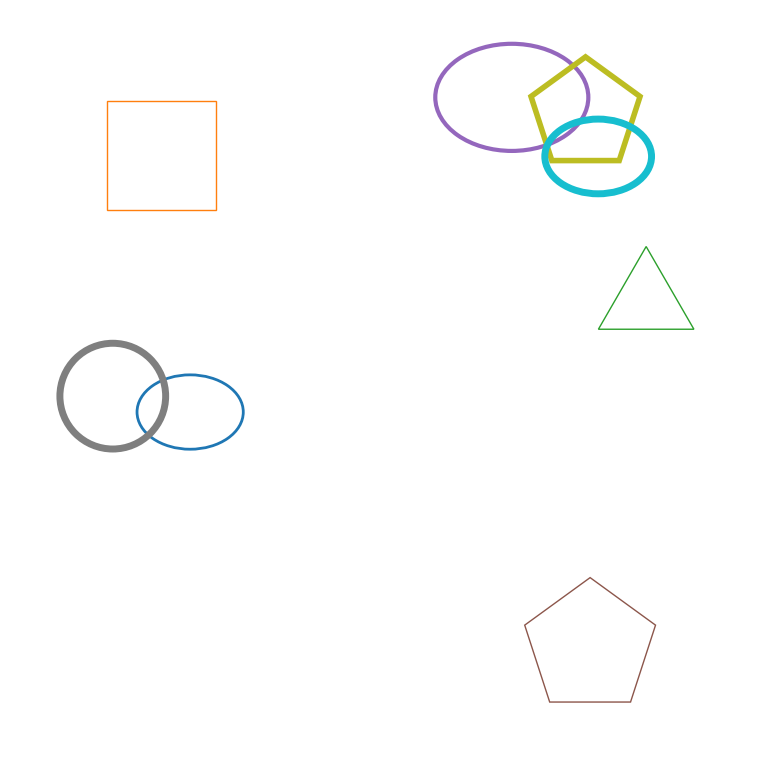[{"shape": "oval", "thickness": 1, "radius": 0.34, "center": [0.247, 0.465]}, {"shape": "square", "thickness": 0.5, "radius": 0.35, "center": [0.209, 0.798]}, {"shape": "triangle", "thickness": 0.5, "radius": 0.36, "center": [0.839, 0.608]}, {"shape": "oval", "thickness": 1.5, "radius": 0.5, "center": [0.665, 0.874]}, {"shape": "pentagon", "thickness": 0.5, "radius": 0.45, "center": [0.766, 0.161]}, {"shape": "circle", "thickness": 2.5, "radius": 0.34, "center": [0.146, 0.486]}, {"shape": "pentagon", "thickness": 2, "radius": 0.37, "center": [0.76, 0.852]}, {"shape": "oval", "thickness": 2.5, "radius": 0.35, "center": [0.777, 0.797]}]